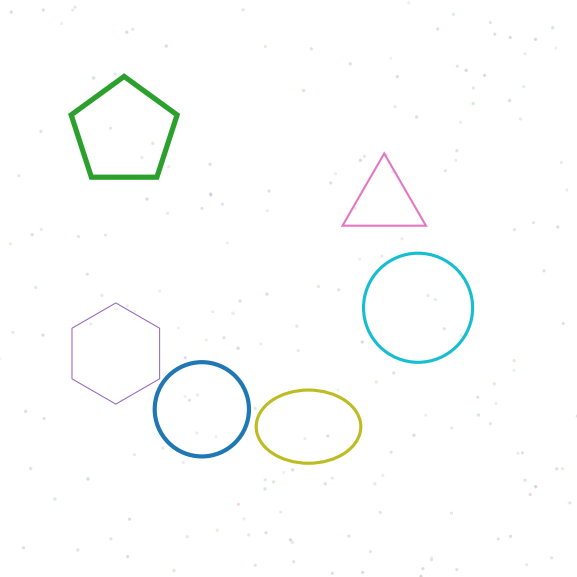[{"shape": "circle", "thickness": 2, "radius": 0.41, "center": [0.349, 0.29]}, {"shape": "pentagon", "thickness": 2.5, "radius": 0.48, "center": [0.215, 0.77]}, {"shape": "hexagon", "thickness": 0.5, "radius": 0.44, "center": [0.201, 0.387]}, {"shape": "triangle", "thickness": 1, "radius": 0.42, "center": [0.665, 0.65]}, {"shape": "oval", "thickness": 1.5, "radius": 0.45, "center": [0.534, 0.26]}, {"shape": "circle", "thickness": 1.5, "radius": 0.47, "center": [0.724, 0.466]}]